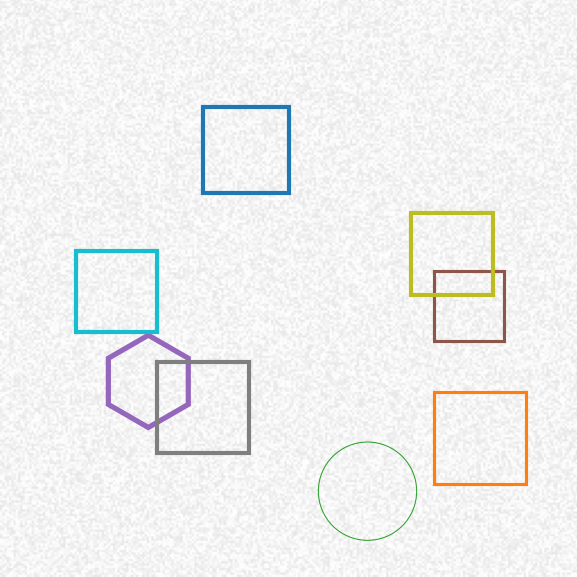[{"shape": "square", "thickness": 2, "radius": 0.37, "center": [0.426, 0.739]}, {"shape": "square", "thickness": 1.5, "radius": 0.4, "center": [0.831, 0.24]}, {"shape": "circle", "thickness": 0.5, "radius": 0.43, "center": [0.636, 0.149]}, {"shape": "hexagon", "thickness": 2.5, "radius": 0.4, "center": [0.257, 0.339]}, {"shape": "square", "thickness": 1.5, "radius": 0.3, "center": [0.812, 0.47]}, {"shape": "square", "thickness": 2, "radius": 0.4, "center": [0.351, 0.294]}, {"shape": "square", "thickness": 2, "radius": 0.36, "center": [0.783, 0.559]}, {"shape": "square", "thickness": 2, "radius": 0.35, "center": [0.202, 0.494]}]